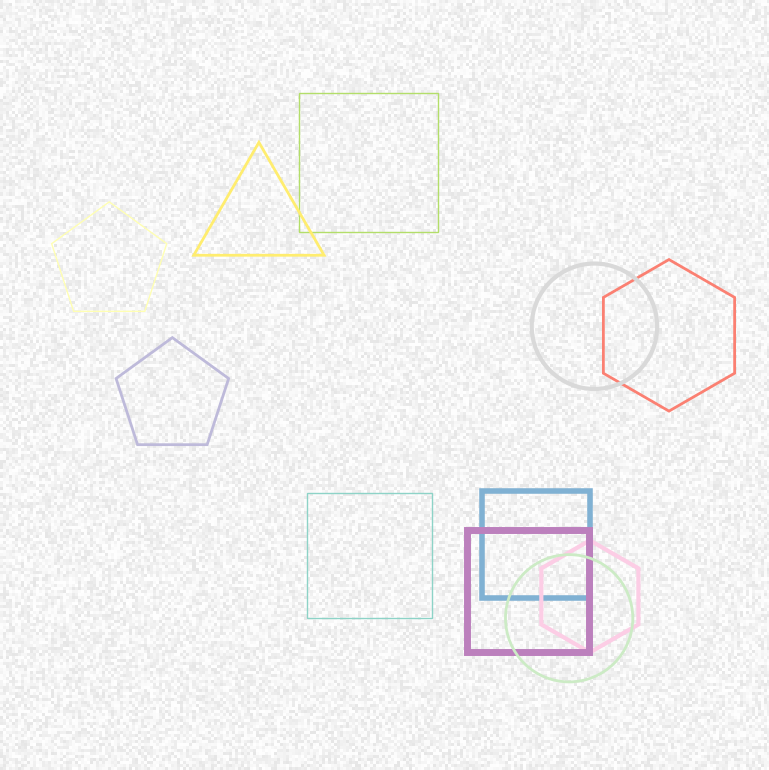[{"shape": "square", "thickness": 0.5, "radius": 0.41, "center": [0.479, 0.279]}, {"shape": "pentagon", "thickness": 0.5, "radius": 0.39, "center": [0.142, 0.659]}, {"shape": "pentagon", "thickness": 1, "radius": 0.38, "center": [0.224, 0.485]}, {"shape": "hexagon", "thickness": 1, "radius": 0.49, "center": [0.869, 0.565]}, {"shape": "square", "thickness": 2, "radius": 0.35, "center": [0.696, 0.293]}, {"shape": "square", "thickness": 0.5, "radius": 0.45, "center": [0.479, 0.789]}, {"shape": "hexagon", "thickness": 1.5, "radius": 0.36, "center": [0.766, 0.225]}, {"shape": "circle", "thickness": 1.5, "radius": 0.41, "center": [0.772, 0.576]}, {"shape": "square", "thickness": 2.5, "radius": 0.39, "center": [0.686, 0.232]}, {"shape": "circle", "thickness": 1, "radius": 0.41, "center": [0.739, 0.197]}, {"shape": "triangle", "thickness": 1, "radius": 0.49, "center": [0.336, 0.717]}]